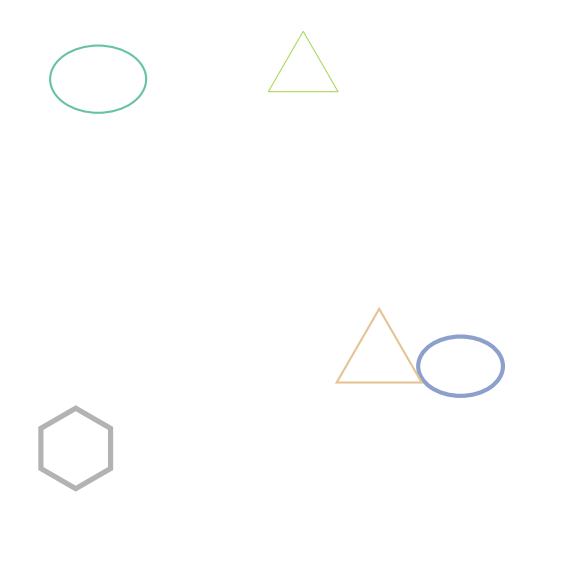[{"shape": "oval", "thickness": 1, "radius": 0.42, "center": [0.17, 0.862]}, {"shape": "oval", "thickness": 2, "radius": 0.37, "center": [0.798, 0.365]}, {"shape": "triangle", "thickness": 0.5, "radius": 0.35, "center": [0.525, 0.875]}, {"shape": "triangle", "thickness": 1, "radius": 0.43, "center": [0.657, 0.379]}, {"shape": "hexagon", "thickness": 2.5, "radius": 0.35, "center": [0.131, 0.223]}]